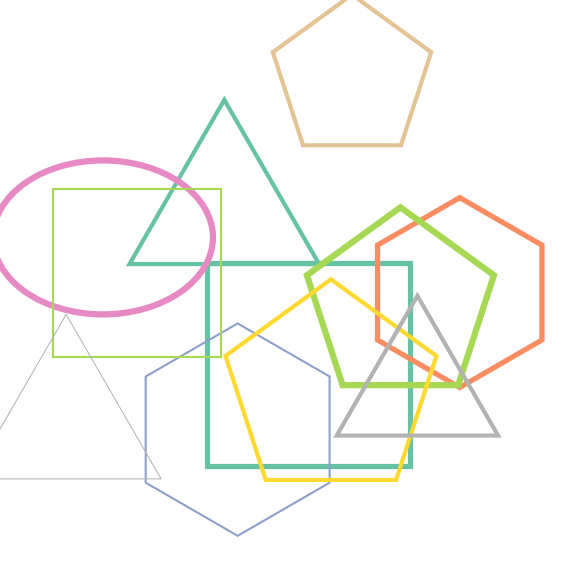[{"shape": "triangle", "thickness": 2, "radius": 0.95, "center": [0.388, 0.637]}, {"shape": "square", "thickness": 2.5, "radius": 0.88, "center": [0.535, 0.368]}, {"shape": "hexagon", "thickness": 2.5, "radius": 0.82, "center": [0.796, 0.493]}, {"shape": "hexagon", "thickness": 1, "radius": 0.92, "center": [0.412, 0.255]}, {"shape": "oval", "thickness": 3, "radius": 0.95, "center": [0.178, 0.588]}, {"shape": "square", "thickness": 1, "radius": 0.73, "center": [0.237, 0.526]}, {"shape": "pentagon", "thickness": 3, "radius": 0.85, "center": [0.693, 0.47]}, {"shape": "pentagon", "thickness": 2, "radius": 0.96, "center": [0.573, 0.323]}, {"shape": "pentagon", "thickness": 2, "radius": 0.72, "center": [0.61, 0.864]}, {"shape": "triangle", "thickness": 0.5, "radius": 0.95, "center": [0.115, 0.265]}, {"shape": "triangle", "thickness": 2, "radius": 0.81, "center": [0.723, 0.326]}]